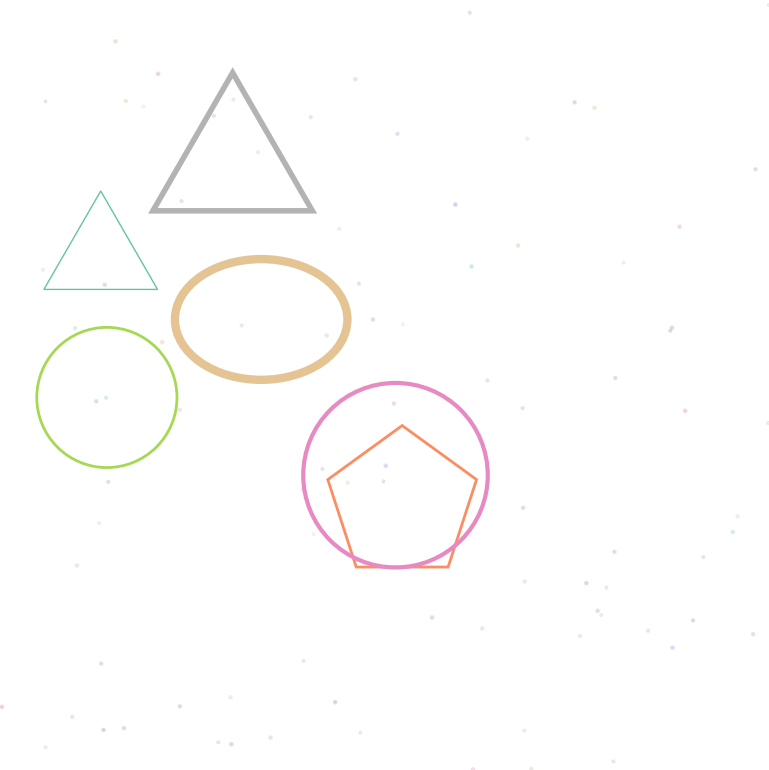[{"shape": "triangle", "thickness": 0.5, "radius": 0.43, "center": [0.131, 0.667]}, {"shape": "pentagon", "thickness": 1, "radius": 0.51, "center": [0.522, 0.346]}, {"shape": "circle", "thickness": 1.5, "radius": 0.6, "center": [0.514, 0.383]}, {"shape": "circle", "thickness": 1, "radius": 0.46, "center": [0.139, 0.484]}, {"shape": "oval", "thickness": 3, "radius": 0.56, "center": [0.339, 0.585]}, {"shape": "triangle", "thickness": 2, "radius": 0.6, "center": [0.302, 0.786]}]